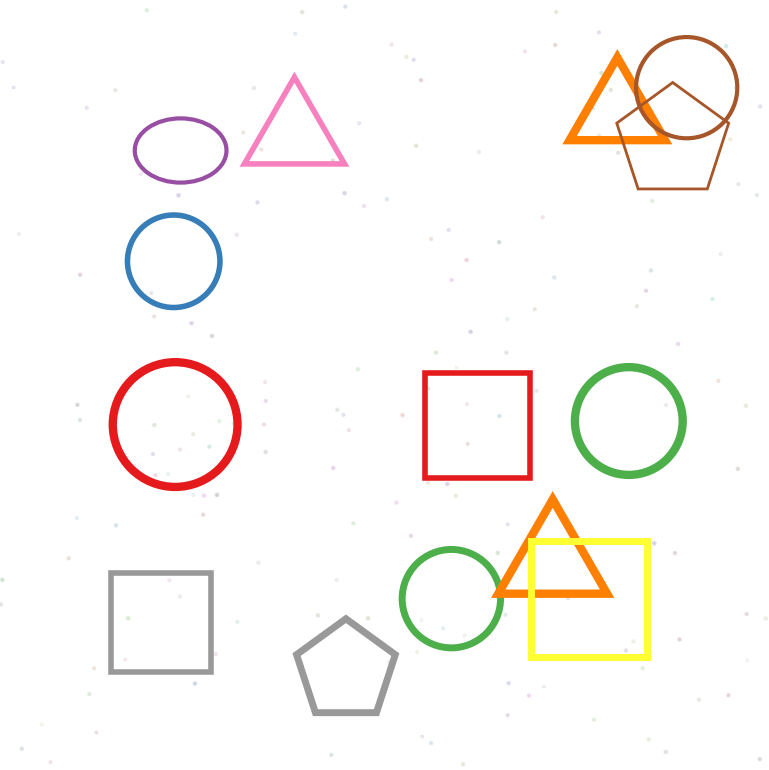[{"shape": "square", "thickness": 2, "radius": 0.34, "center": [0.62, 0.447]}, {"shape": "circle", "thickness": 3, "radius": 0.41, "center": [0.227, 0.449]}, {"shape": "circle", "thickness": 2, "radius": 0.3, "center": [0.226, 0.661]}, {"shape": "circle", "thickness": 3, "radius": 0.35, "center": [0.817, 0.453]}, {"shape": "circle", "thickness": 2.5, "radius": 0.32, "center": [0.586, 0.223]}, {"shape": "oval", "thickness": 1.5, "radius": 0.3, "center": [0.235, 0.805]}, {"shape": "triangle", "thickness": 3, "radius": 0.41, "center": [0.718, 0.27]}, {"shape": "triangle", "thickness": 3, "radius": 0.36, "center": [0.802, 0.854]}, {"shape": "square", "thickness": 2.5, "radius": 0.38, "center": [0.765, 0.222]}, {"shape": "circle", "thickness": 1.5, "radius": 0.33, "center": [0.892, 0.886]}, {"shape": "pentagon", "thickness": 1, "radius": 0.38, "center": [0.874, 0.816]}, {"shape": "triangle", "thickness": 2, "radius": 0.38, "center": [0.382, 0.825]}, {"shape": "square", "thickness": 2, "radius": 0.32, "center": [0.209, 0.192]}, {"shape": "pentagon", "thickness": 2.5, "radius": 0.34, "center": [0.449, 0.129]}]